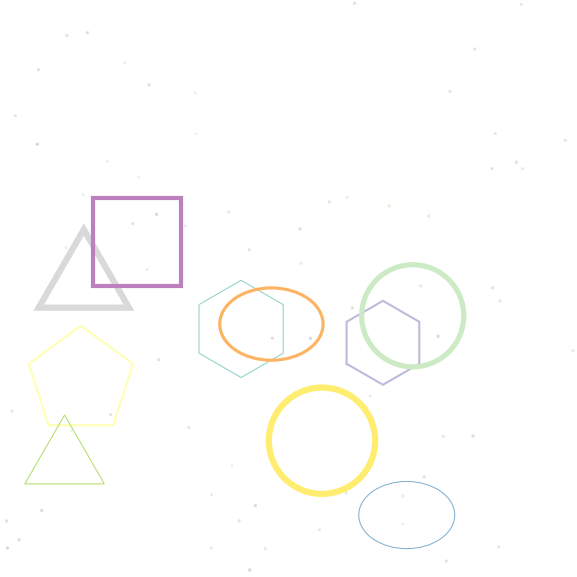[{"shape": "hexagon", "thickness": 0.5, "radius": 0.42, "center": [0.418, 0.43]}, {"shape": "pentagon", "thickness": 1, "radius": 0.48, "center": [0.14, 0.34]}, {"shape": "hexagon", "thickness": 1, "radius": 0.36, "center": [0.663, 0.406]}, {"shape": "oval", "thickness": 0.5, "radius": 0.42, "center": [0.704, 0.107]}, {"shape": "oval", "thickness": 1.5, "radius": 0.45, "center": [0.47, 0.438]}, {"shape": "triangle", "thickness": 0.5, "radius": 0.4, "center": [0.112, 0.201]}, {"shape": "triangle", "thickness": 3, "radius": 0.45, "center": [0.145, 0.512]}, {"shape": "square", "thickness": 2, "radius": 0.38, "center": [0.237, 0.58]}, {"shape": "circle", "thickness": 2.5, "radius": 0.44, "center": [0.715, 0.452]}, {"shape": "circle", "thickness": 3, "radius": 0.46, "center": [0.558, 0.236]}]